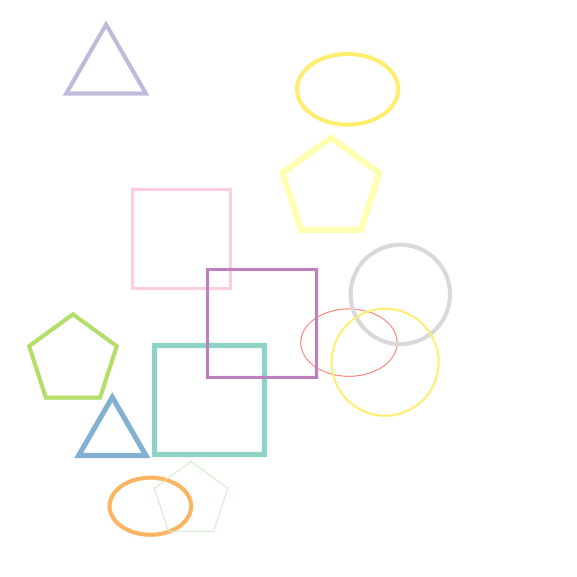[{"shape": "square", "thickness": 2.5, "radius": 0.47, "center": [0.362, 0.307]}, {"shape": "pentagon", "thickness": 3, "radius": 0.44, "center": [0.573, 0.672]}, {"shape": "triangle", "thickness": 2, "radius": 0.4, "center": [0.184, 0.877]}, {"shape": "oval", "thickness": 0.5, "radius": 0.42, "center": [0.604, 0.406]}, {"shape": "triangle", "thickness": 2.5, "radius": 0.34, "center": [0.194, 0.244]}, {"shape": "oval", "thickness": 2, "radius": 0.35, "center": [0.26, 0.123]}, {"shape": "pentagon", "thickness": 2, "radius": 0.4, "center": [0.126, 0.375]}, {"shape": "square", "thickness": 1.5, "radius": 0.43, "center": [0.314, 0.586]}, {"shape": "circle", "thickness": 2, "radius": 0.43, "center": [0.693, 0.489]}, {"shape": "square", "thickness": 1.5, "radius": 0.47, "center": [0.453, 0.44]}, {"shape": "pentagon", "thickness": 0.5, "radius": 0.33, "center": [0.331, 0.133]}, {"shape": "oval", "thickness": 2, "radius": 0.44, "center": [0.602, 0.845]}, {"shape": "circle", "thickness": 1, "radius": 0.46, "center": [0.667, 0.372]}]